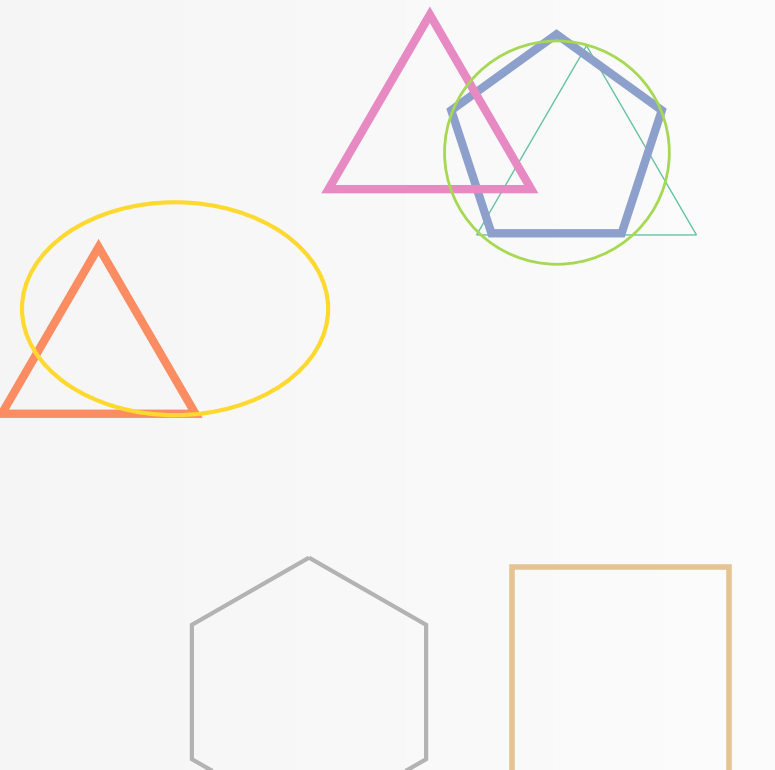[{"shape": "triangle", "thickness": 0.5, "radius": 0.82, "center": [0.757, 0.777]}, {"shape": "triangle", "thickness": 3, "radius": 0.72, "center": [0.127, 0.535]}, {"shape": "pentagon", "thickness": 3, "radius": 0.71, "center": [0.718, 0.813]}, {"shape": "triangle", "thickness": 3, "radius": 0.76, "center": [0.555, 0.83]}, {"shape": "circle", "thickness": 1, "radius": 0.73, "center": [0.719, 0.802]}, {"shape": "oval", "thickness": 1.5, "radius": 0.99, "center": [0.226, 0.599]}, {"shape": "square", "thickness": 2, "radius": 0.7, "center": [0.8, 0.124]}, {"shape": "hexagon", "thickness": 1.5, "radius": 0.87, "center": [0.399, 0.101]}]